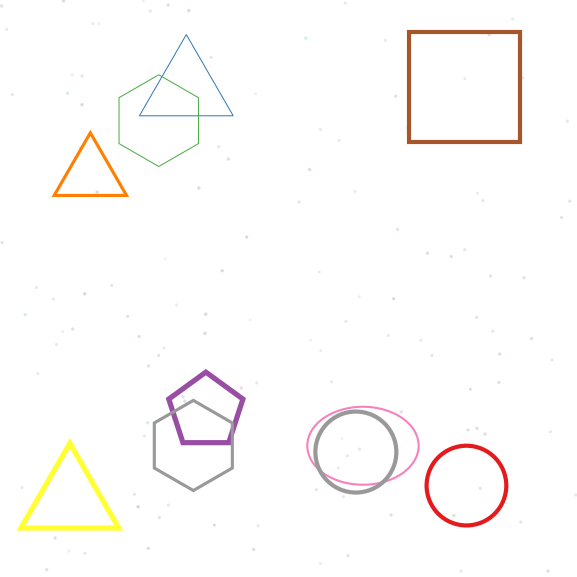[{"shape": "circle", "thickness": 2, "radius": 0.35, "center": [0.808, 0.158]}, {"shape": "triangle", "thickness": 0.5, "radius": 0.47, "center": [0.323, 0.846]}, {"shape": "hexagon", "thickness": 0.5, "radius": 0.4, "center": [0.275, 0.79]}, {"shape": "pentagon", "thickness": 2.5, "radius": 0.34, "center": [0.356, 0.287]}, {"shape": "triangle", "thickness": 1.5, "radius": 0.36, "center": [0.156, 0.697]}, {"shape": "triangle", "thickness": 2.5, "radius": 0.49, "center": [0.121, 0.134]}, {"shape": "square", "thickness": 2, "radius": 0.48, "center": [0.805, 0.849]}, {"shape": "oval", "thickness": 1, "radius": 0.48, "center": [0.629, 0.227]}, {"shape": "hexagon", "thickness": 1.5, "radius": 0.39, "center": [0.335, 0.228]}, {"shape": "circle", "thickness": 2, "radius": 0.35, "center": [0.616, 0.216]}]